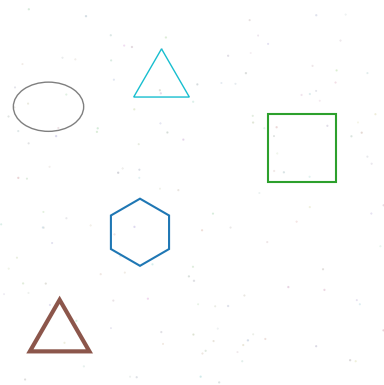[{"shape": "hexagon", "thickness": 1.5, "radius": 0.44, "center": [0.364, 0.397]}, {"shape": "square", "thickness": 1.5, "radius": 0.44, "center": [0.784, 0.615]}, {"shape": "triangle", "thickness": 3, "radius": 0.45, "center": [0.155, 0.132]}, {"shape": "oval", "thickness": 1, "radius": 0.46, "center": [0.126, 0.723]}, {"shape": "triangle", "thickness": 1, "radius": 0.42, "center": [0.42, 0.79]}]